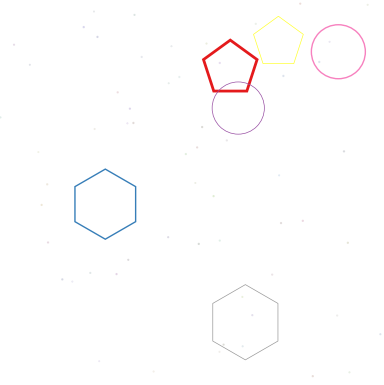[{"shape": "pentagon", "thickness": 2, "radius": 0.37, "center": [0.598, 0.823]}, {"shape": "hexagon", "thickness": 1, "radius": 0.45, "center": [0.273, 0.47]}, {"shape": "circle", "thickness": 0.5, "radius": 0.34, "center": [0.619, 0.719]}, {"shape": "pentagon", "thickness": 0.5, "radius": 0.34, "center": [0.723, 0.89]}, {"shape": "circle", "thickness": 1, "radius": 0.35, "center": [0.879, 0.866]}, {"shape": "hexagon", "thickness": 0.5, "radius": 0.49, "center": [0.637, 0.163]}]